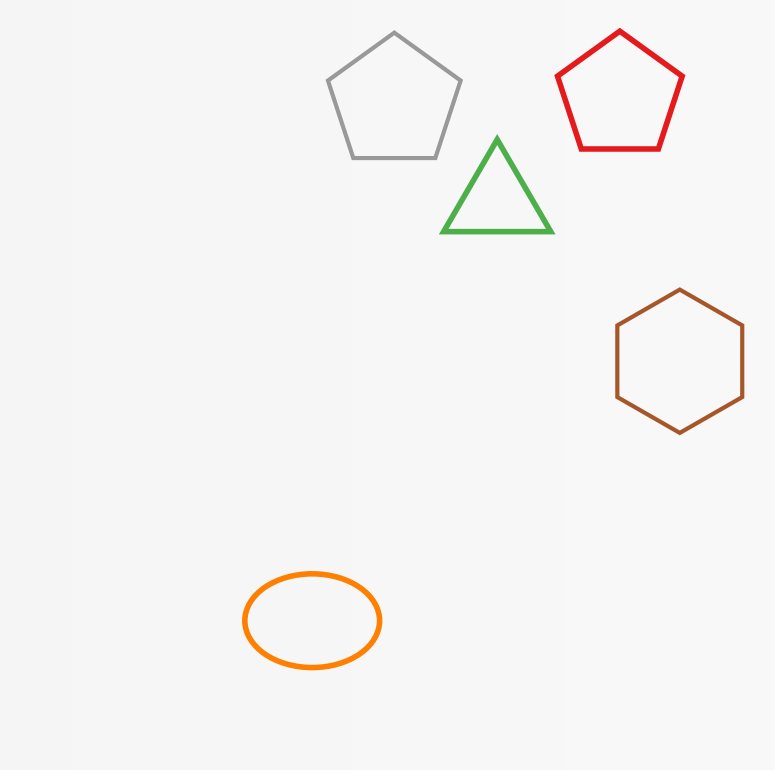[{"shape": "pentagon", "thickness": 2, "radius": 0.42, "center": [0.8, 0.875]}, {"shape": "triangle", "thickness": 2, "radius": 0.4, "center": [0.642, 0.739]}, {"shape": "oval", "thickness": 2, "radius": 0.43, "center": [0.403, 0.194]}, {"shape": "hexagon", "thickness": 1.5, "radius": 0.47, "center": [0.877, 0.531]}, {"shape": "pentagon", "thickness": 1.5, "radius": 0.45, "center": [0.509, 0.868]}]